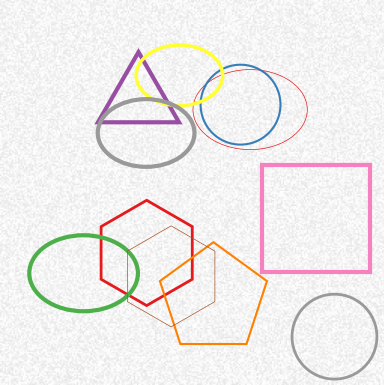[{"shape": "hexagon", "thickness": 2, "radius": 0.68, "center": [0.381, 0.343]}, {"shape": "oval", "thickness": 0.5, "radius": 0.74, "center": [0.65, 0.715]}, {"shape": "circle", "thickness": 1.5, "radius": 0.52, "center": [0.625, 0.728]}, {"shape": "oval", "thickness": 3, "radius": 0.71, "center": [0.217, 0.29]}, {"shape": "triangle", "thickness": 3, "radius": 0.61, "center": [0.36, 0.743]}, {"shape": "pentagon", "thickness": 1.5, "radius": 0.73, "center": [0.554, 0.225]}, {"shape": "oval", "thickness": 2.5, "radius": 0.56, "center": [0.466, 0.804]}, {"shape": "hexagon", "thickness": 0.5, "radius": 0.66, "center": [0.444, 0.282]}, {"shape": "square", "thickness": 3, "radius": 0.7, "center": [0.82, 0.433]}, {"shape": "oval", "thickness": 3, "radius": 0.63, "center": [0.38, 0.655]}, {"shape": "circle", "thickness": 2, "radius": 0.55, "center": [0.869, 0.126]}]